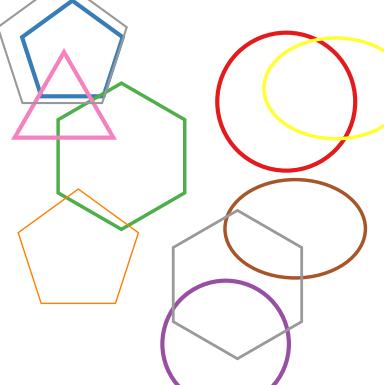[{"shape": "circle", "thickness": 3, "radius": 0.9, "center": [0.743, 0.736]}, {"shape": "pentagon", "thickness": 3, "radius": 0.69, "center": [0.188, 0.861]}, {"shape": "hexagon", "thickness": 2.5, "radius": 0.95, "center": [0.315, 0.594]}, {"shape": "circle", "thickness": 3, "radius": 0.82, "center": [0.586, 0.107]}, {"shape": "pentagon", "thickness": 1, "radius": 0.82, "center": [0.203, 0.345]}, {"shape": "oval", "thickness": 2.5, "radius": 0.93, "center": [0.872, 0.77]}, {"shape": "oval", "thickness": 2.5, "radius": 0.91, "center": [0.767, 0.406]}, {"shape": "triangle", "thickness": 3, "radius": 0.74, "center": [0.166, 0.717]}, {"shape": "hexagon", "thickness": 2, "radius": 0.96, "center": [0.617, 0.261]}, {"shape": "pentagon", "thickness": 1.5, "radius": 0.88, "center": [0.162, 0.875]}]